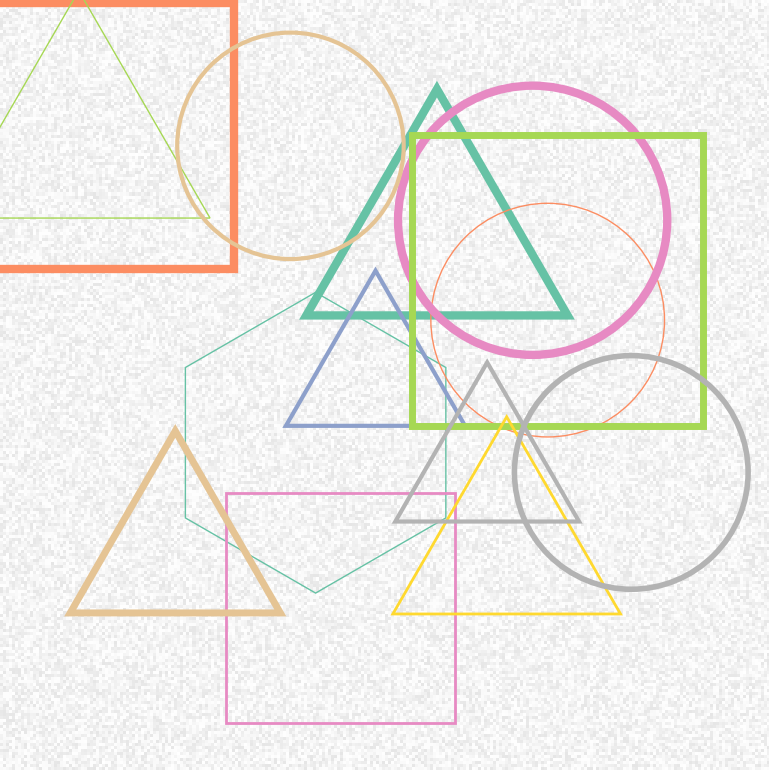[{"shape": "hexagon", "thickness": 0.5, "radius": 0.98, "center": [0.41, 0.425]}, {"shape": "triangle", "thickness": 3, "radius": 0.98, "center": [0.567, 0.688]}, {"shape": "circle", "thickness": 0.5, "radius": 0.76, "center": [0.711, 0.584]}, {"shape": "square", "thickness": 3, "radius": 0.86, "center": [0.131, 0.823]}, {"shape": "triangle", "thickness": 1.5, "radius": 0.67, "center": [0.488, 0.514]}, {"shape": "square", "thickness": 1, "radius": 0.74, "center": [0.442, 0.21]}, {"shape": "circle", "thickness": 3, "radius": 0.87, "center": [0.692, 0.714]}, {"shape": "triangle", "thickness": 0.5, "radius": 0.98, "center": [0.102, 0.815]}, {"shape": "square", "thickness": 2.5, "radius": 0.94, "center": [0.724, 0.636]}, {"shape": "triangle", "thickness": 1, "radius": 0.85, "center": [0.658, 0.288]}, {"shape": "triangle", "thickness": 2.5, "radius": 0.79, "center": [0.228, 0.283]}, {"shape": "circle", "thickness": 1.5, "radius": 0.74, "center": [0.377, 0.811]}, {"shape": "triangle", "thickness": 1.5, "radius": 0.69, "center": [0.633, 0.392]}, {"shape": "circle", "thickness": 2, "radius": 0.76, "center": [0.82, 0.386]}]